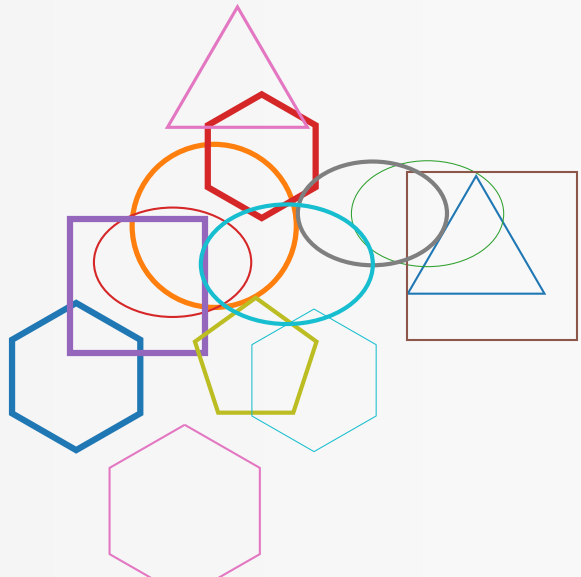[{"shape": "triangle", "thickness": 1, "radius": 0.68, "center": [0.819, 0.559]}, {"shape": "hexagon", "thickness": 3, "radius": 0.64, "center": [0.131, 0.347]}, {"shape": "circle", "thickness": 2.5, "radius": 0.71, "center": [0.369, 0.608]}, {"shape": "oval", "thickness": 0.5, "radius": 0.66, "center": [0.736, 0.629]}, {"shape": "hexagon", "thickness": 3, "radius": 0.54, "center": [0.45, 0.729]}, {"shape": "oval", "thickness": 1, "radius": 0.68, "center": [0.297, 0.545]}, {"shape": "square", "thickness": 3, "radius": 0.58, "center": [0.236, 0.504]}, {"shape": "square", "thickness": 1, "radius": 0.73, "center": [0.847, 0.556]}, {"shape": "triangle", "thickness": 1.5, "radius": 0.69, "center": [0.409, 0.848]}, {"shape": "hexagon", "thickness": 1, "radius": 0.75, "center": [0.318, 0.114]}, {"shape": "oval", "thickness": 2, "radius": 0.64, "center": [0.641, 0.63]}, {"shape": "pentagon", "thickness": 2, "radius": 0.55, "center": [0.44, 0.374]}, {"shape": "hexagon", "thickness": 0.5, "radius": 0.62, "center": [0.54, 0.341]}, {"shape": "oval", "thickness": 2, "radius": 0.74, "center": [0.493, 0.542]}]